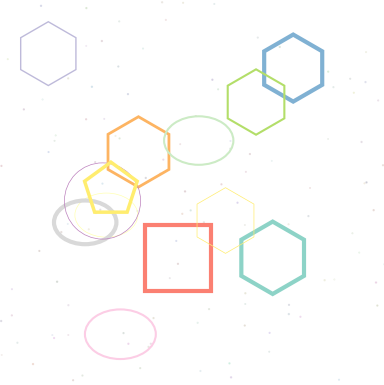[{"shape": "hexagon", "thickness": 3, "radius": 0.47, "center": [0.708, 0.33]}, {"shape": "oval", "thickness": 0.5, "radius": 0.41, "center": [0.276, 0.441]}, {"shape": "hexagon", "thickness": 1, "radius": 0.41, "center": [0.125, 0.861]}, {"shape": "square", "thickness": 3, "radius": 0.43, "center": [0.463, 0.329]}, {"shape": "hexagon", "thickness": 3, "radius": 0.44, "center": [0.762, 0.823]}, {"shape": "hexagon", "thickness": 2, "radius": 0.46, "center": [0.36, 0.605]}, {"shape": "hexagon", "thickness": 1.5, "radius": 0.42, "center": [0.665, 0.735]}, {"shape": "oval", "thickness": 1.5, "radius": 0.46, "center": [0.313, 0.132]}, {"shape": "oval", "thickness": 3, "radius": 0.41, "center": [0.221, 0.422]}, {"shape": "circle", "thickness": 0.5, "radius": 0.49, "center": [0.266, 0.478]}, {"shape": "oval", "thickness": 1.5, "radius": 0.45, "center": [0.516, 0.635]}, {"shape": "hexagon", "thickness": 0.5, "radius": 0.43, "center": [0.586, 0.427]}, {"shape": "pentagon", "thickness": 2.5, "radius": 0.36, "center": [0.288, 0.507]}]